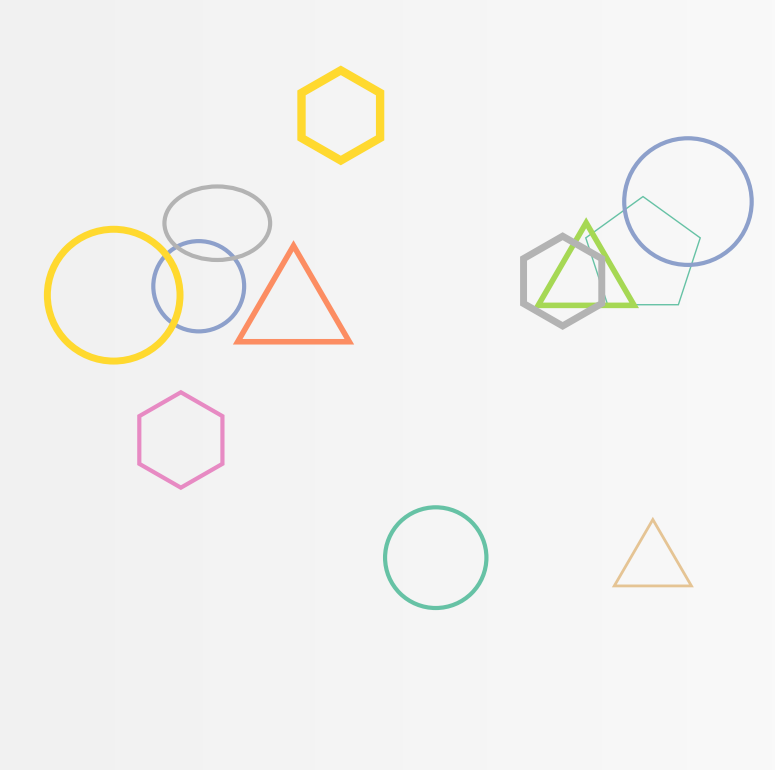[{"shape": "pentagon", "thickness": 0.5, "radius": 0.39, "center": [0.83, 0.667]}, {"shape": "circle", "thickness": 1.5, "radius": 0.33, "center": [0.562, 0.276]}, {"shape": "triangle", "thickness": 2, "radius": 0.42, "center": [0.379, 0.598]}, {"shape": "circle", "thickness": 1.5, "radius": 0.41, "center": [0.888, 0.738]}, {"shape": "circle", "thickness": 1.5, "radius": 0.29, "center": [0.256, 0.628]}, {"shape": "hexagon", "thickness": 1.5, "radius": 0.31, "center": [0.233, 0.429]}, {"shape": "triangle", "thickness": 2, "radius": 0.36, "center": [0.756, 0.639]}, {"shape": "hexagon", "thickness": 3, "radius": 0.29, "center": [0.44, 0.85]}, {"shape": "circle", "thickness": 2.5, "radius": 0.43, "center": [0.147, 0.617]}, {"shape": "triangle", "thickness": 1, "radius": 0.29, "center": [0.842, 0.268]}, {"shape": "oval", "thickness": 1.5, "radius": 0.34, "center": [0.28, 0.71]}, {"shape": "hexagon", "thickness": 2.5, "radius": 0.29, "center": [0.726, 0.635]}]